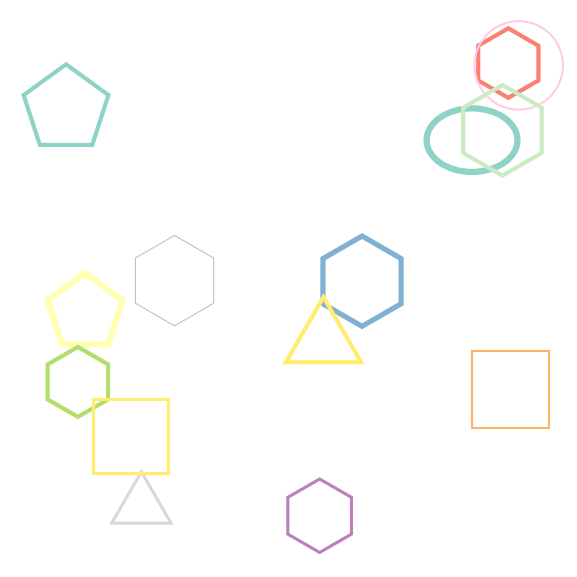[{"shape": "pentagon", "thickness": 2, "radius": 0.39, "center": [0.114, 0.811]}, {"shape": "oval", "thickness": 3, "radius": 0.39, "center": [0.817, 0.756]}, {"shape": "pentagon", "thickness": 3, "radius": 0.34, "center": [0.147, 0.458]}, {"shape": "hexagon", "thickness": 0.5, "radius": 0.39, "center": [0.302, 0.513]}, {"shape": "hexagon", "thickness": 2, "radius": 0.3, "center": [0.88, 0.89]}, {"shape": "hexagon", "thickness": 2.5, "radius": 0.39, "center": [0.627, 0.512]}, {"shape": "square", "thickness": 1, "radius": 0.33, "center": [0.884, 0.325]}, {"shape": "hexagon", "thickness": 2, "radius": 0.3, "center": [0.135, 0.338]}, {"shape": "circle", "thickness": 1, "radius": 0.38, "center": [0.898, 0.886]}, {"shape": "triangle", "thickness": 1.5, "radius": 0.3, "center": [0.245, 0.123]}, {"shape": "hexagon", "thickness": 1.5, "radius": 0.32, "center": [0.554, 0.106]}, {"shape": "hexagon", "thickness": 2, "radius": 0.39, "center": [0.87, 0.773]}, {"shape": "square", "thickness": 1.5, "radius": 0.32, "center": [0.226, 0.244]}, {"shape": "triangle", "thickness": 2, "radius": 0.38, "center": [0.56, 0.41]}]